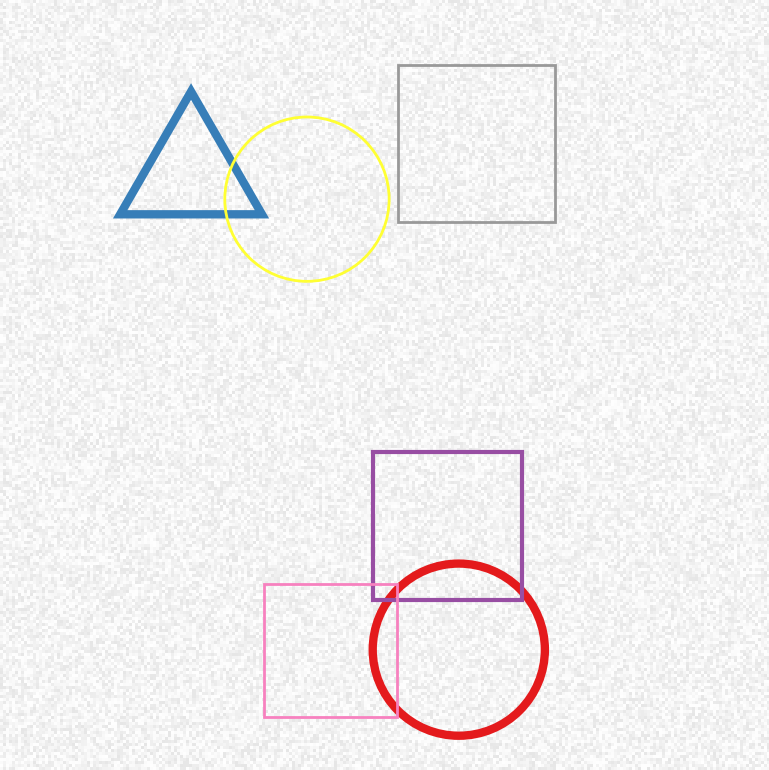[{"shape": "circle", "thickness": 3, "radius": 0.56, "center": [0.596, 0.156]}, {"shape": "triangle", "thickness": 3, "radius": 0.53, "center": [0.248, 0.775]}, {"shape": "square", "thickness": 1.5, "radius": 0.48, "center": [0.581, 0.317]}, {"shape": "circle", "thickness": 1, "radius": 0.53, "center": [0.399, 0.741]}, {"shape": "square", "thickness": 1, "radius": 0.43, "center": [0.429, 0.155]}, {"shape": "square", "thickness": 1, "radius": 0.51, "center": [0.619, 0.814]}]